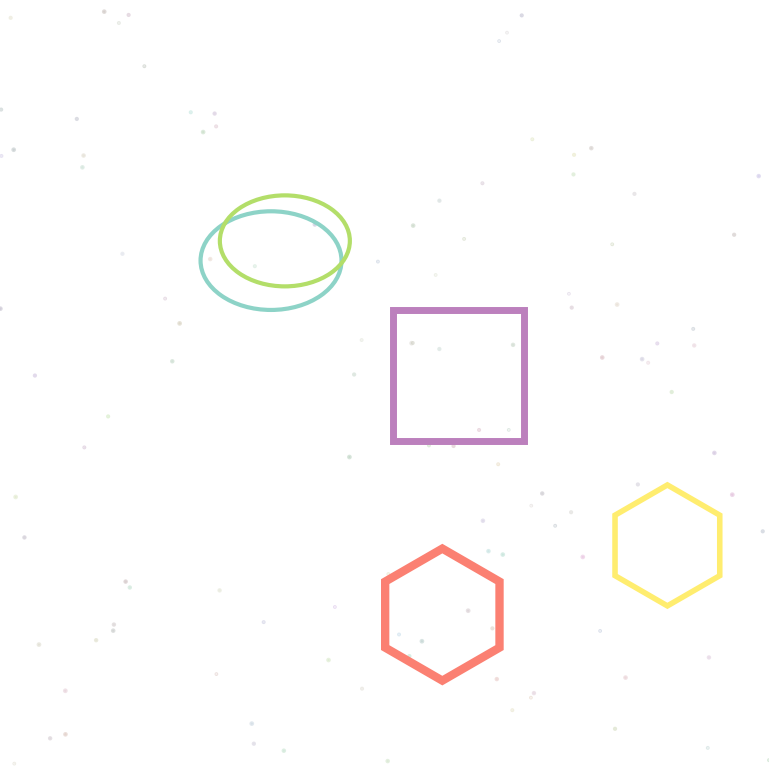[{"shape": "oval", "thickness": 1.5, "radius": 0.46, "center": [0.352, 0.662]}, {"shape": "hexagon", "thickness": 3, "radius": 0.43, "center": [0.574, 0.202]}, {"shape": "oval", "thickness": 1.5, "radius": 0.42, "center": [0.37, 0.687]}, {"shape": "square", "thickness": 2.5, "radius": 0.42, "center": [0.595, 0.512]}, {"shape": "hexagon", "thickness": 2, "radius": 0.39, "center": [0.867, 0.292]}]